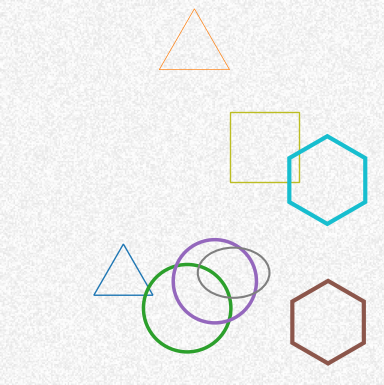[{"shape": "triangle", "thickness": 1, "radius": 0.44, "center": [0.32, 0.277]}, {"shape": "triangle", "thickness": 0.5, "radius": 0.53, "center": [0.505, 0.872]}, {"shape": "circle", "thickness": 2.5, "radius": 0.57, "center": [0.486, 0.199]}, {"shape": "circle", "thickness": 2.5, "radius": 0.54, "center": [0.558, 0.269]}, {"shape": "hexagon", "thickness": 3, "radius": 0.54, "center": [0.852, 0.163]}, {"shape": "oval", "thickness": 1.5, "radius": 0.47, "center": [0.607, 0.292]}, {"shape": "square", "thickness": 1, "radius": 0.45, "center": [0.686, 0.618]}, {"shape": "hexagon", "thickness": 3, "radius": 0.57, "center": [0.85, 0.532]}]